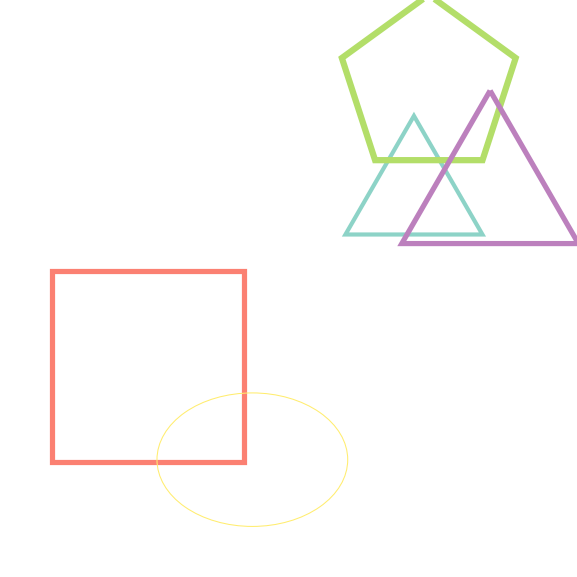[{"shape": "triangle", "thickness": 2, "radius": 0.68, "center": [0.717, 0.662]}, {"shape": "square", "thickness": 2.5, "radius": 0.83, "center": [0.256, 0.364]}, {"shape": "pentagon", "thickness": 3, "radius": 0.79, "center": [0.742, 0.85]}, {"shape": "triangle", "thickness": 2.5, "radius": 0.88, "center": [0.849, 0.666]}, {"shape": "oval", "thickness": 0.5, "radius": 0.83, "center": [0.437, 0.203]}]